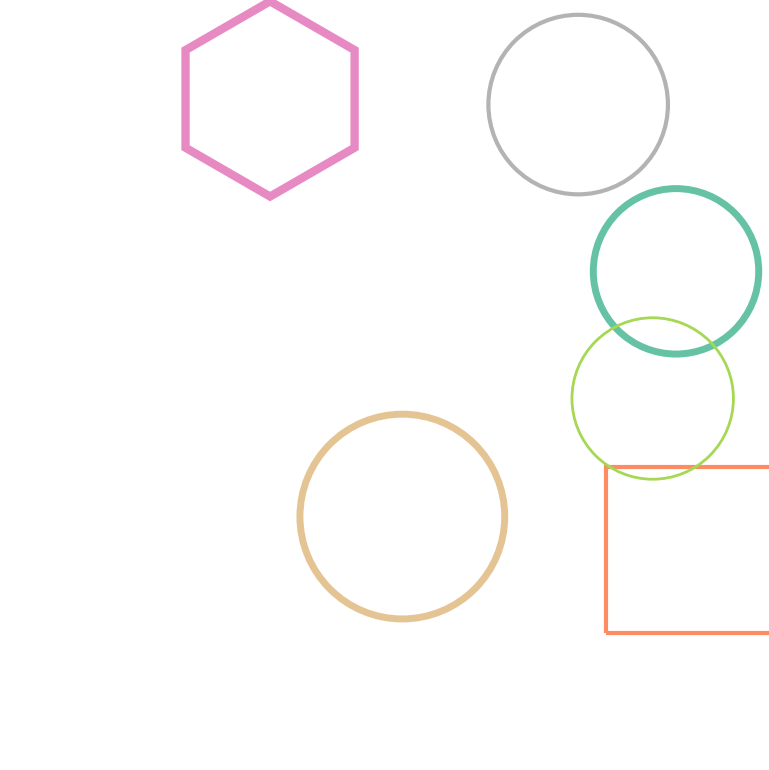[{"shape": "circle", "thickness": 2.5, "radius": 0.54, "center": [0.878, 0.648]}, {"shape": "square", "thickness": 1.5, "radius": 0.54, "center": [0.895, 0.285]}, {"shape": "hexagon", "thickness": 3, "radius": 0.63, "center": [0.351, 0.872]}, {"shape": "circle", "thickness": 1, "radius": 0.52, "center": [0.848, 0.482]}, {"shape": "circle", "thickness": 2.5, "radius": 0.66, "center": [0.522, 0.329]}, {"shape": "circle", "thickness": 1.5, "radius": 0.58, "center": [0.751, 0.864]}]